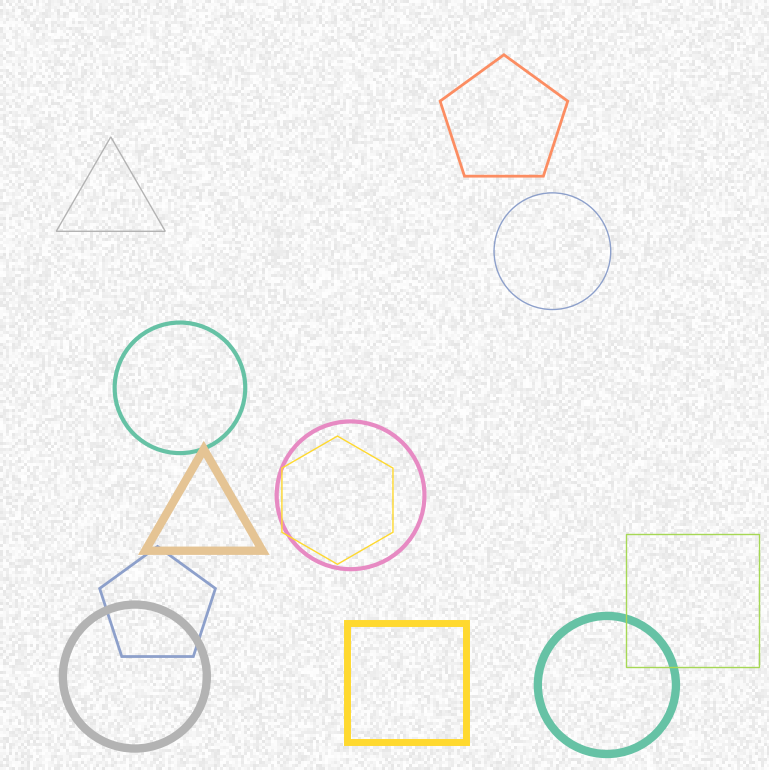[{"shape": "circle", "thickness": 1.5, "radius": 0.42, "center": [0.234, 0.496]}, {"shape": "circle", "thickness": 3, "radius": 0.45, "center": [0.788, 0.11]}, {"shape": "pentagon", "thickness": 1, "radius": 0.44, "center": [0.654, 0.842]}, {"shape": "pentagon", "thickness": 1, "radius": 0.4, "center": [0.205, 0.211]}, {"shape": "circle", "thickness": 0.5, "radius": 0.38, "center": [0.717, 0.674]}, {"shape": "circle", "thickness": 1.5, "radius": 0.48, "center": [0.455, 0.357]}, {"shape": "square", "thickness": 0.5, "radius": 0.43, "center": [0.899, 0.22]}, {"shape": "square", "thickness": 2.5, "radius": 0.39, "center": [0.528, 0.114]}, {"shape": "hexagon", "thickness": 0.5, "radius": 0.42, "center": [0.438, 0.35]}, {"shape": "triangle", "thickness": 3, "radius": 0.44, "center": [0.265, 0.329]}, {"shape": "circle", "thickness": 3, "radius": 0.47, "center": [0.175, 0.121]}, {"shape": "triangle", "thickness": 0.5, "radius": 0.41, "center": [0.144, 0.74]}]